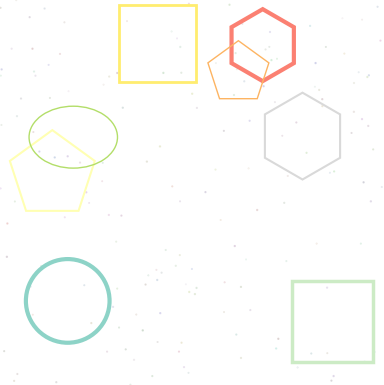[{"shape": "circle", "thickness": 3, "radius": 0.54, "center": [0.176, 0.218]}, {"shape": "pentagon", "thickness": 1.5, "radius": 0.58, "center": [0.136, 0.546]}, {"shape": "hexagon", "thickness": 3, "radius": 0.47, "center": [0.682, 0.883]}, {"shape": "pentagon", "thickness": 1, "radius": 0.42, "center": [0.619, 0.811]}, {"shape": "oval", "thickness": 1, "radius": 0.57, "center": [0.19, 0.644]}, {"shape": "hexagon", "thickness": 1.5, "radius": 0.56, "center": [0.786, 0.647]}, {"shape": "square", "thickness": 2.5, "radius": 0.53, "center": [0.865, 0.165]}, {"shape": "square", "thickness": 2, "radius": 0.5, "center": [0.409, 0.886]}]